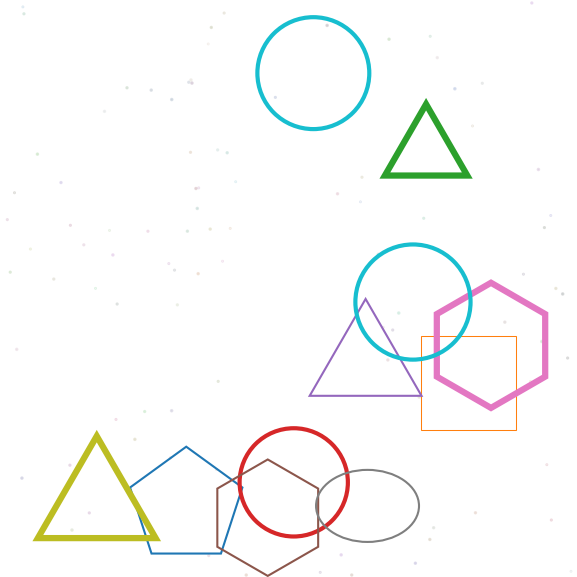[{"shape": "pentagon", "thickness": 1, "radius": 0.51, "center": [0.322, 0.123]}, {"shape": "square", "thickness": 0.5, "radius": 0.41, "center": [0.811, 0.336]}, {"shape": "triangle", "thickness": 3, "radius": 0.41, "center": [0.738, 0.736]}, {"shape": "circle", "thickness": 2, "radius": 0.47, "center": [0.509, 0.164]}, {"shape": "triangle", "thickness": 1, "radius": 0.56, "center": [0.633, 0.37]}, {"shape": "hexagon", "thickness": 1, "radius": 0.5, "center": [0.464, 0.103]}, {"shape": "hexagon", "thickness": 3, "radius": 0.54, "center": [0.85, 0.401]}, {"shape": "oval", "thickness": 1, "radius": 0.45, "center": [0.636, 0.123]}, {"shape": "triangle", "thickness": 3, "radius": 0.59, "center": [0.168, 0.126]}, {"shape": "circle", "thickness": 2, "radius": 0.5, "center": [0.715, 0.476]}, {"shape": "circle", "thickness": 2, "radius": 0.48, "center": [0.543, 0.872]}]